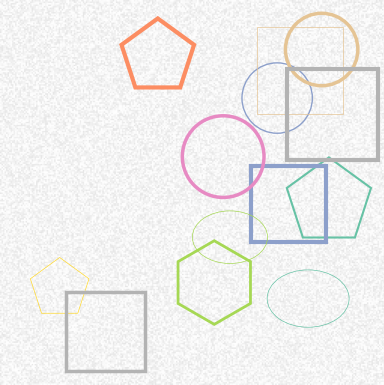[{"shape": "pentagon", "thickness": 1.5, "radius": 0.57, "center": [0.854, 0.476]}, {"shape": "oval", "thickness": 0.5, "radius": 0.53, "center": [0.8, 0.224]}, {"shape": "pentagon", "thickness": 3, "radius": 0.5, "center": [0.41, 0.853]}, {"shape": "circle", "thickness": 1, "radius": 0.46, "center": [0.72, 0.745]}, {"shape": "square", "thickness": 3, "radius": 0.49, "center": [0.75, 0.47]}, {"shape": "circle", "thickness": 2.5, "radius": 0.53, "center": [0.58, 0.593]}, {"shape": "oval", "thickness": 0.5, "radius": 0.49, "center": [0.597, 0.384]}, {"shape": "hexagon", "thickness": 2, "radius": 0.54, "center": [0.557, 0.266]}, {"shape": "pentagon", "thickness": 0.5, "radius": 0.4, "center": [0.155, 0.251]}, {"shape": "circle", "thickness": 2.5, "radius": 0.47, "center": [0.835, 0.871]}, {"shape": "square", "thickness": 0.5, "radius": 0.56, "center": [0.779, 0.817]}, {"shape": "square", "thickness": 2.5, "radius": 0.51, "center": [0.274, 0.138]}, {"shape": "square", "thickness": 3, "radius": 0.59, "center": [0.863, 0.702]}]